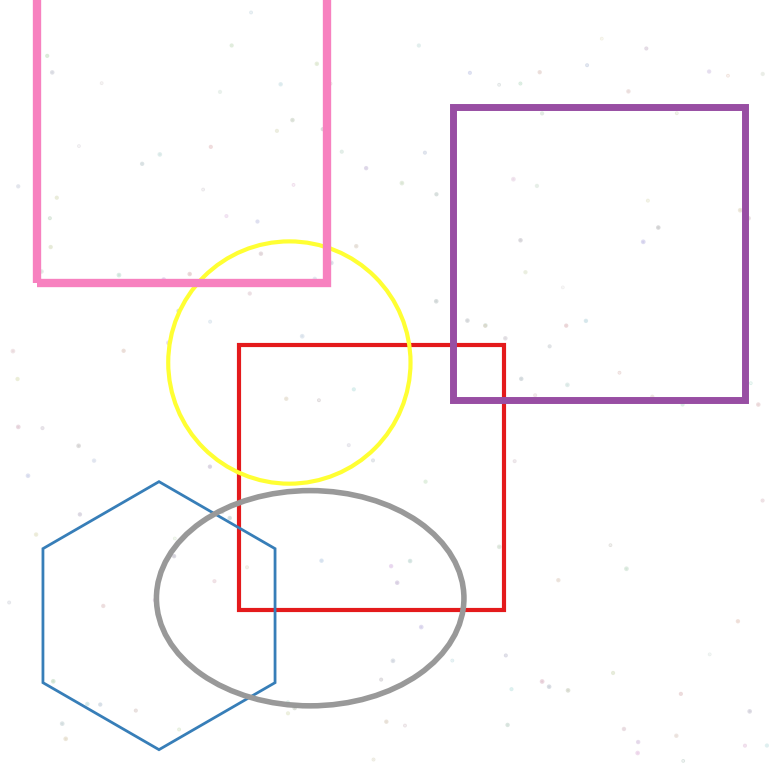[{"shape": "square", "thickness": 1.5, "radius": 0.86, "center": [0.482, 0.38]}, {"shape": "hexagon", "thickness": 1, "radius": 0.87, "center": [0.206, 0.2]}, {"shape": "square", "thickness": 2.5, "radius": 0.95, "center": [0.778, 0.671]}, {"shape": "circle", "thickness": 1.5, "radius": 0.79, "center": [0.376, 0.529]}, {"shape": "square", "thickness": 3, "radius": 0.94, "center": [0.237, 0.821]}, {"shape": "oval", "thickness": 2, "radius": 1.0, "center": [0.403, 0.223]}]